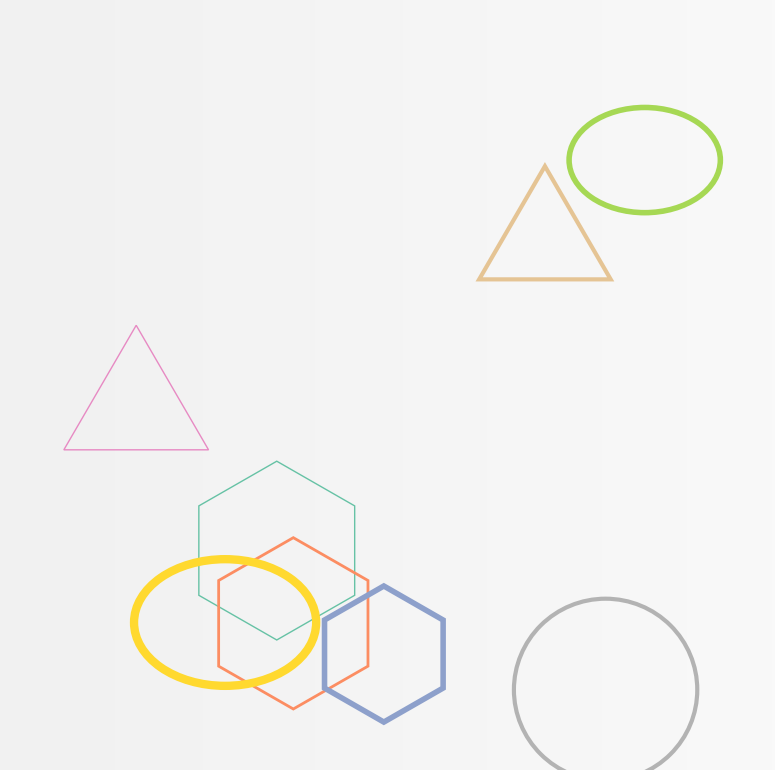[{"shape": "hexagon", "thickness": 0.5, "radius": 0.58, "center": [0.357, 0.285]}, {"shape": "hexagon", "thickness": 1, "radius": 0.56, "center": [0.378, 0.19]}, {"shape": "hexagon", "thickness": 2, "radius": 0.44, "center": [0.495, 0.151]}, {"shape": "triangle", "thickness": 0.5, "radius": 0.54, "center": [0.176, 0.47]}, {"shape": "oval", "thickness": 2, "radius": 0.49, "center": [0.832, 0.792]}, {"shape": "oval", "thickness": 3, "radius": 0.59, "center": [0.29, 0.192]}, {"shape": "triangle", "thickness": 1.5, "radius": 0.49, "center": [0.703, 0.686]}, {"shape": "circle", "thickness": 1.5, "radius": 0.59, "center": [0.781, 0.104]}]